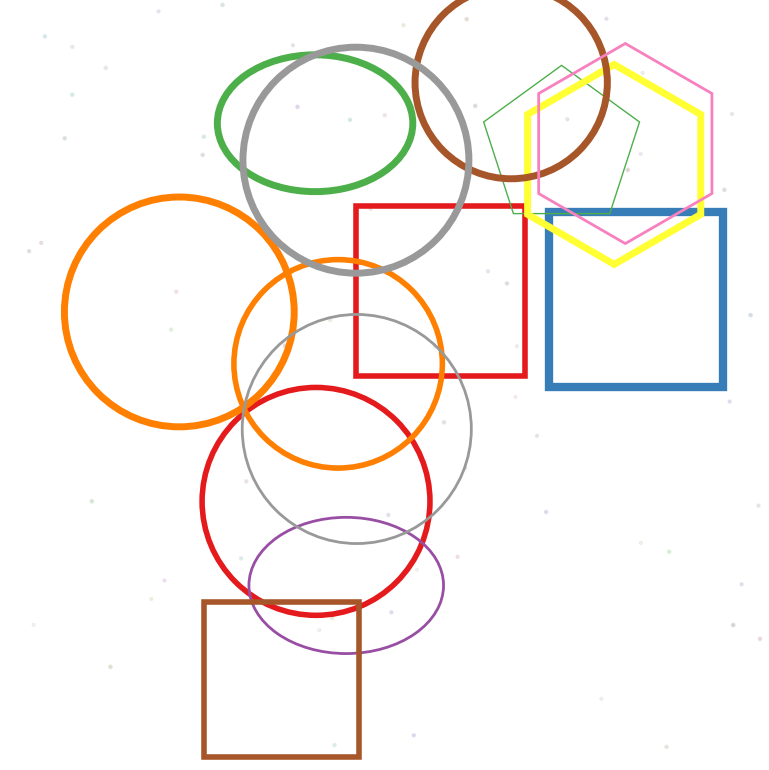[{"shape": "circle", "thickness": 2, "radius": 0.74, "center": [0.41, 0.349]}, {"shape": "square", "thickness": 2, "radius": 0.55, "center": [0.572, 0.622]}, {"shape": "square", "thickness": 3, "radius": 0.57, "center": [0.826, 0.611]}, {"shape": "pentagon", "thickness": 0.5, "radius": 0.53, "center": [0.729, 0.809]}, {"shape": "oval", "thickness": 2.5, "radius": 0.63, "center": [0.409, 0.84]}, {"shape": "oval", "thickness": 1, "radius": 0.63, "center": [0.45, 0.24]}, {"shape": "circle", "thickness": 2.5, "radius": 0.75, "center": [0.233, 0.595]}, {"shape": "circle", "thickness": 2, "radius": 0.68, "center": [0.439, 0.527]}, {"shape": "hexagon", "thickness": 2.5, "radius": 0.65, "center": [0.798, 0.786]}, {"shape": "circle", "thickness": 2.5, "radius": 0.62, "center": [0.664, 0.893]}, {"shape": "square", "thickness": 2, "radius": 0.5, "center": [0.366, 0.117]}, {"shape": "hexagon", "thickness": 1, "radius": 0.65, "center": [0.812, 0.814]}, {"shape": "circle", "thickness": 1, "radius": 0.74, "center": [0.463, 0.443]}, {"shape": "circle", "thickness": 2.5, "radius": 0.73, "center": [0.462, 0.792]}]